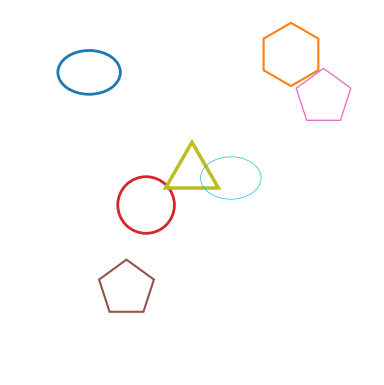[{"shape": "oval", "thickness": 2, "radius": 0.41, "center": [0.232, 0.812]}, {"shape": "hexagon", "thickness": 1.5, "radius": 0.41, "center": [0.756, 0.859]}, {"shape": "circle", "thickness": 2, "radius": 0.37, "center": [0.379, 0.467]}, {"shape": "pentagon", "thickness": 1.5, "radius": 0.37, "center": [0.329, 0.251]}, {"shape": "pentagon", "thickness": 1, "radius": 0.37, "center": [0.84, 0.748]}, {"shape": "triangle", "thickness": 2.5, "radius": 0.4, "center": [0.499, 0.551]}, {"shape": "oval", "thickness": 0.5, "radius": 0.39, "center": [0.6, 0.538]}]